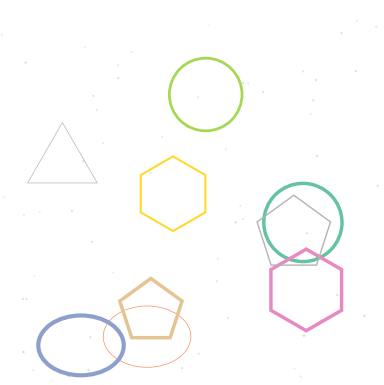[{"shape": "circle", "thickness": 2.5, "radius": 0.51, "center": [0.787, 0.422]}, {"shape": "oval", "thickness": 0.5, "radius": 0.57, "center": [0.382, 0.126]}, {"shape": "oval", "thickness": 3, "radius": 0.55, "center": [0.21, 0.103]}, {"shape": "hexagon", "thickness": 2.5, "radius": 0.53, "center": [0.795, 0.247]}, {"shape": "circle", "thickness": 2, "radius": 0.47, "center": [0.534, 0.755]}, {"shape": "hexagon", "thickness": 1.5, "radius": 0.48, "center": [0.45, 0.497]}, {"shape": "pentagon", "thickness": 2.5, "radius": 0.43, "center": [0.392, 0.192]}, {"shape": "pentagon", "thickness": 1, "radius": 0.5, "center": [0.763, 0.393]}, {"shape": "triangle", "thickness": 0.5, "radius": 0.52, "center": [0.162, 0.577]}]